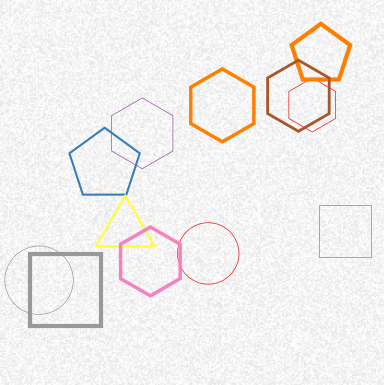[{"shape": "hexagon", "thickness": 0.5, "radius": 0.35, "center": [0.811, 0.727]}, {"shape": "circle", "thickness": 0.5, "radius": 0.4, "center": [0.541, 0.342]}, {"shape": "pentagon", "thickness": 1.5, "radius": 0.48, "center": [0.272, 0.572]}, {"shape": "square", "thickness": 0.5, "radius": 0.34, "center": [0.895, 0.399]}, {"shape": "hexagon", "thickness": 0.5, "radius": 0.46, "center": [0.369, 0.654]}, {"shape": "hexagon", "thickness": 2.5, "radius": 0.47, "center": [0.577, 0.726]}, {"shape": "pentagon", "thickness": 3, "radius": 0.4, "center": [0.833, 0.858]}, {"shape": "triangle", "thickness": 1.5, "radius": 0.44, "center": [0.326, 0.404]}, {"shape": "hexagon", "thickness": 2, "radius": 0.46, "center": [0.775, 0.751]}, {"shape": "hexagon", "thickness": 2.5, "radius": 0.45, "center": [0.391, 0.321]}, {"shape": "circle", "thickness": 0.5, "radius": 0.44, "center": [0.102, 0.272]}, {"shape": "square", "thickness": 3, "radius": 0.46, "center": [0.17, 0.247]}]